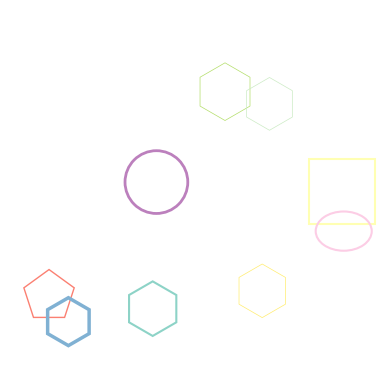[{"shape": "hexagon", "thickness": 1.5, "radius": 0.35, "center": [0.397, 0.198]}, {"shape": "square", "thickness": 1.5, "radius": 0.43, "center": [0.888, 0.502]}, {"shape": "pentagon", "thickness": 1, "radius": 0.34, "center": [0.127, 0.231]}, {"shape": "hexagon", "thickness": 2.5, "radius": 0.31, "center": [0.178, 0.165]}, {"shape": "hexagon", "thickness": 0.5, "radius": 0.37, "center": [0.584, 0.762]}, {"shape": "oval", "thickness": 1.5, "radius": 0.36, "center": [0.893, 0.4]}, {"shape": "circle", "thickness": 2, "radius": 0.41, "center": [0.406, 0.527]}, {"shape": "hexagon", "thickness": 0.5, "radius": 0.34, "center": [0.7, 0.73]}, {"shape": "hexagon", "thickness": 0.5, "radius": 0.35, "center": [0.681, 0.245]}]